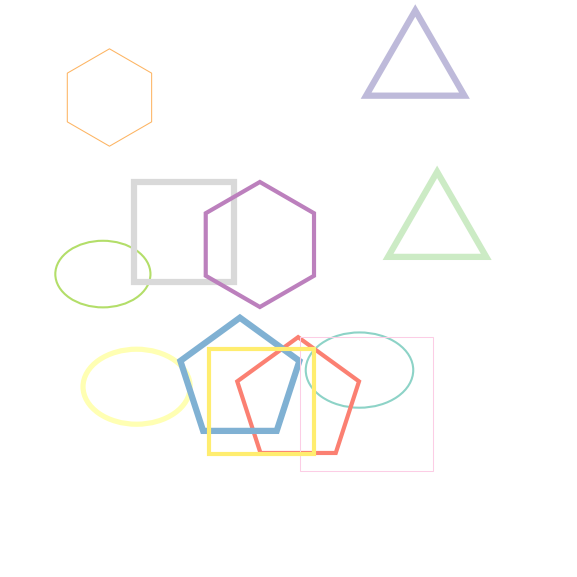[{"shape": "oval", "thickness": 1, "radius": 0.47, "center": [0.622, 0.358]}, {"shape": "oval", "thickness": 2.5, "radius": 0.46, "center": [0.237, 0.329]}, {"shape": "triangle", "thickness": 3, "radius": 0.49, "center": [0.719, 0.883]}, {"shape": "pentagon", "thickness": 2, "radius": 0.55, "center": [0.516, 0.304]}, {"shape": "pentagon", "thickness": 3, "radius": 0.54, "center": [0.415, 0.341]}, {"shape": "hexagon", "thickness": 0.5, "radius": 0.42, "center": [0.19, 0.83]}, {"shape": "oval", "thickness": 1, "radius": 0.41, "center": [0.178, 0.525]}, {"shape": "square", "thickness": 0.5, "radius": 0.58, "center": [0.635, 0.299]}, {"shape": "square", "thickness": 3, "radius": 0.43, "center": [0.319, 0.598]}, {"shape": "hexagon", "thickness": 2, "radius": 0.54, "center": [0.45, 0.576]}, {"shape": "triangle", "thickness": 3, "radius": 0.49, "center": [0.757, 0.603]}, {"shape": "square", "thickness": 2, "radius": 0.45, "center": [0.453, 0.304]}]